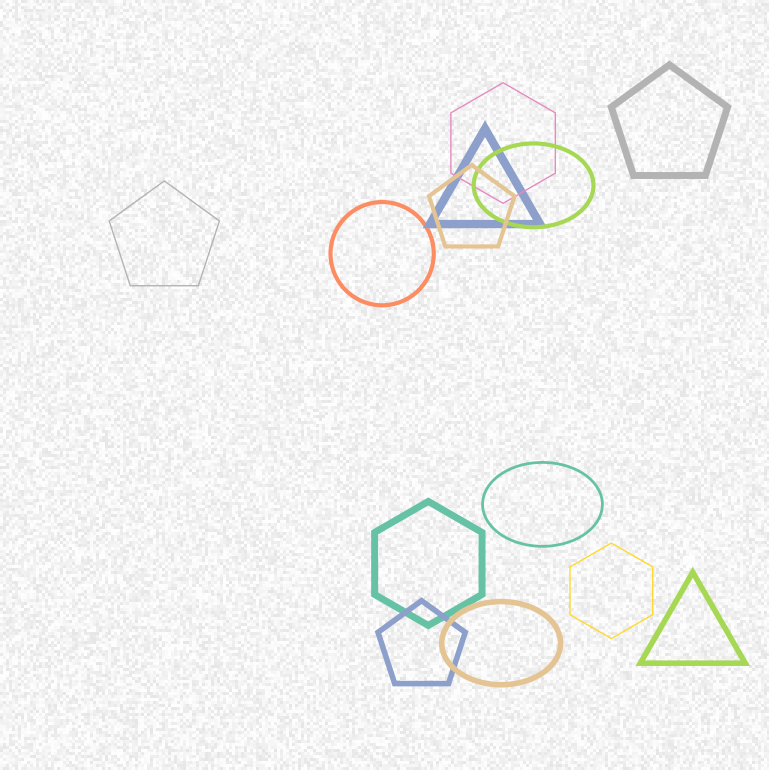[{"shape": "hexagon", "thickness": 2.5, "radius": 0.4, "center": [0.556, 0.268]}, {"shape": "oval", "thickness": 1, "radius": 0.39, "center": [0.705, 0.345]}, {"shape": "circle", "thickness": 1.5, "radius": 0.34, "center": [0.496, 0.671]}, {"shape": "triangle", "thickness": 3, "radius": 0.41, "center": [0.63, 0.75]}, {"shape": "pentagon", "thickness": 2, "radius": 0.3, "center": [0.548, 0.16]}, {"shape": "hexagon", "thickness": 0.5, "radius": 0.39, "center": [0.653, 0.814]}, {"shape": "oval", "thickness": 1.5, "radius": 0.39, "center": [0.693, 0.759]}, {"shape": "triangle", "thickness": 2, "radius": 0.39, "center": [0.9, 0.178]}, {"shape": "hexagon", "thickness": 0.5, "radius": 0.31, "center": [0.794, 0.233]}, {"shape": "pentagon", "thickness": 1.5, "radius": 0.29, "center": [0.613, 0.727]}, {"shape": "oval", "thickness": 2, "radius": 0.39, "center": [0.651, 0.165]}, {"shape": "pentagon", "thickness": 0.5, "radius": 0.38, "center": [0.213, 0.69]}, {"shape": "pentagon", "thickness": 2.5, "radius": 0.4, "center": [0.869, 0.836]}]